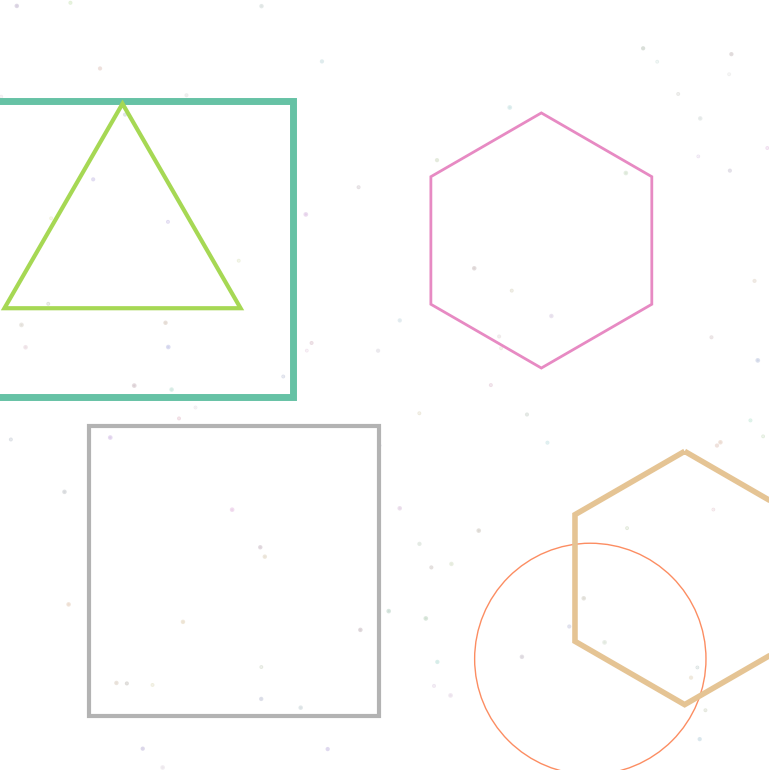[{"shape": "square", "thickness": 2.5, "radius": 0.96, "center": [0.188, 0.676]}, {"shape": "circle", "thickness": 0.5, "radius": 0.75, "center": [0.767, 0.144]}, {"shape": "hexagon", "thickness": 1, "radius": 0.83, "center": [0.703, 0.688]}, {"shape": "triangle", "thickness": 1.5, "radius": 0.89, "center": [0.159, 0.688]}, {"shape": "hexagon", "thickness": 2, "radius": 0.82, "center": [0.889, 0.249]}, {"shape": "square", "thickness": 1.5, "radius": 0.94, "center": [0.304, 0.258]}]